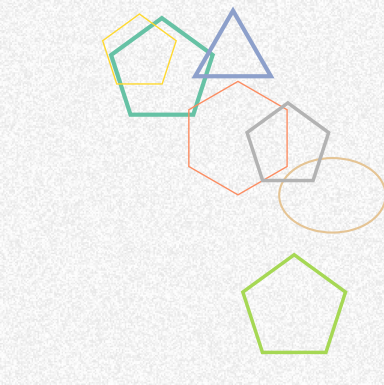[{"shape": "pentagon", "thickness": 3, "radius": 0.69, "center": [0.42, 0.814]}, {"shape": "hexagon", "thickness": 1, "radius": 0.74, "center": [0.618, 0.641]}, {"shape": "triangle", "thickness": 3, "radius": 0.57, "center": [0.605, 0.859]}, {"shape": "pentagon", "thickness": 2.5, "radius": 0.7, "center": [0.764, 0.198]}, {"shape": "pentagon", "thickness": 1, "radius": 0.5, "center": [0.362, 0.863]}, {"shape": "oval", "thickness": 1.5, "radius": 0.69, "center": [0.863, 0.493]}, {"shape": "pentagon", "thickness": 2.5, "radius": 0.56, "center": [0.748, 0.621]}]